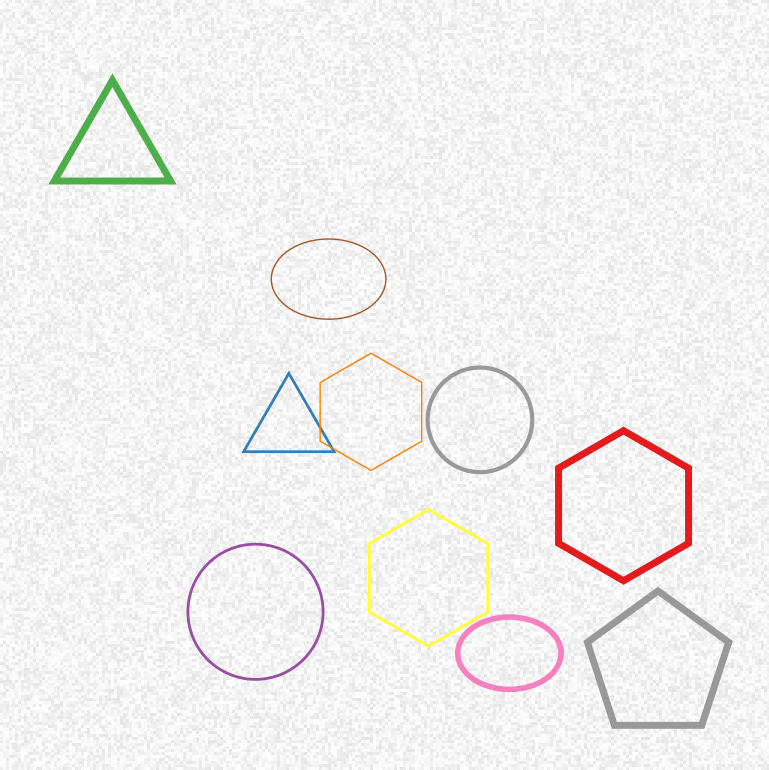[{"shape": "hexagon", "thickness": 2.5, "radius": 0.49, "center": [0.81, 0.343]}, {"shape": "triangle", "thickness": 1, "radius": 0.34, "center": [0.375, 0.447]}, {"shape": "triangle", "thickness": 2.5, "radius": 0.44, "center": [0.146, 0.809]}, {"shape": "circle", "thickness": 1, "radius": 0.44, "center": [0.332, 0.205]}, {"shape": "hexagon", "thickness": 0.5, "radius": 0.38, "center": [0.482, 0.465]}, {"shape": "hexagon", "thickness": 1, "radius": 0.44, "center": [0.557, 0.25]}, {"shape": "oval", "thickness": 0.5, "radius": 0.37, "center": [0.427, 0.638]}, {"shape": "oval", "thickness": 2, "radius": 0.34, "center": [0.662, 0.152]}, {"shape": "circle", "thickness": 1.5, "radius": 0.34, "center": [0.623, 0.455]}, {"shape": "pentagon", "thickness": 2.5, "radius": 0.48, "center": [0.855, 0.136]}]